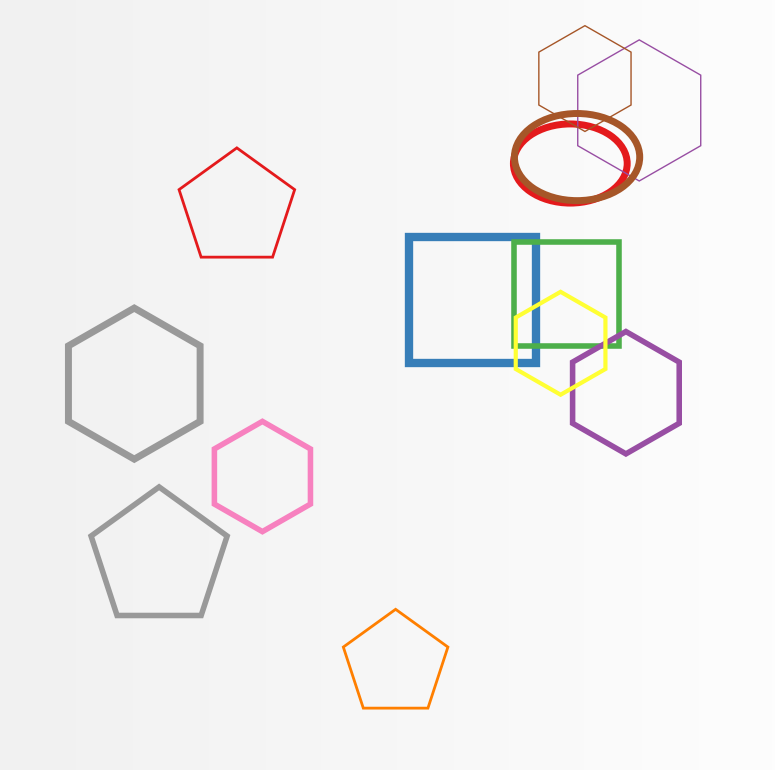[{"shape": "pentagon", "thickness": 1, "radius": 0.39, "center": [0.306, 0.729]}, {"shape": "oval", "thickness": 2.5, "radius": 0.37, "center": [0.736, 0.788]}, {"shape": "square", "thickness": 3, "radius": 0.41, "center": [0.61, 0.611]}, {"shape": "square", "thickness": 2, "radius": 0.34, "center": [0.731, 0.618]}, {"shape": "hexagon", "thickness": 0.5, "radius": 0.46, "center": [0.825, 0.857]}, {"shape": "hexagon", "thickness": 2, "radius": 0.4, "center": [0.808, 0.49]}, {"shape": "pentagon", "thickness": 1, "radius": 0.35, "center": [0.51, 0.138]}, {"shape": "hexagon", "thickness": 1.5, "radius": 0.33, "center": [0.723, 0.554]}, {"shape": "hexagon", "thickness": 0.5, "radius": 0.34, "center": [0.755, 0.898]}, {"shape": "oval", "thickness": 2.5, "radius": 0.4, "center": [0.745, 0.796]}, {"shape": "hexagon", "thickness": 2, "radius": 0.36, "center": [0.339, 0.381]}, {"shape": "pentagon", "thickness": 2, "radius": 0.46, "center": [0.205, 0.275]}, {"shape": "hexagon", "thickness": 2.5, "radius": 0.49, "center": [0.173, 0.502]}]